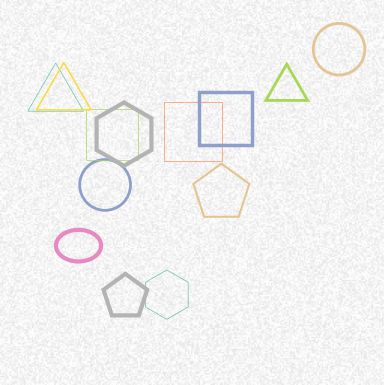[{"shape": "hexagon", "thickness": 0.5, "radius": 0.32, "center": [0.433, 0.235]}, {"shape": "triangle", "thickness": 0.5, "radius": 0.42, "center": [0.145, 0.753]}, {"shape": "square", "thickness": 0.5, "radius": 0.38, "center": [0.502, 0.658]}, {"shape": "square", "thickness": 2.5, "radius": 0.34, "center": [0.586, 0.692]}, {"shape": "circle", "thickness": 2, "radius": 0.33, "center": [0.273, 0.52]}, {"shape": "oval", "thickness": 3, "radius": 0.29, "center": [0.204, 0.362]}, {"shape": "square", "thickness": 0.5, "radius": 0.34, "center": [0.29, 0.651]}, {"shape": "triangle", "thickness": 2, "radius": 0.31, "center": [0.745, 0.771]}, {"shape": "triangle", "thickness": 1, "radius": 0.41, "center": [0.166, 0.756]}, {"shape": "pentagon", "thickness": 1.5, "radius": 0.38, "center": [0.575, 0.499]}, {"shape": "circle", "thickness": 2, "radius": 0.33, "center": [0.881, 0.872]}, {"shape": "pentagon", "thickness": 3, "radius": 0.3, "center": [0.326, 0.229]}, {"shape": "hexagon", "thickness": 3, "radius": 0.41, "center": [0.322, 0.652]}]